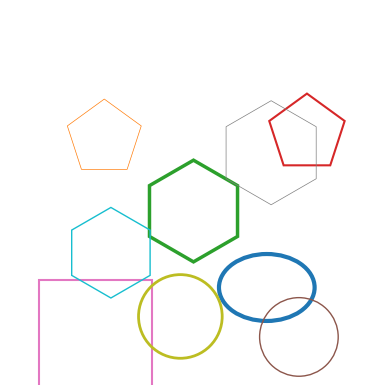[{"shape": "oval", "thickness": 3, "radius": 0.62, "center": [0.693, 0.253]}, {"shape": "pentagon", "thickness": 0.5, "radius": 0.5, "center": [0.271, 0.642]}, {"shape": "hexagon", "thickness": 2.5, "radius": 0.66, "center": [0.503, 0.452]}, {"shape": "pentagon", "thickness": 1.5, "radius": 0.51, "center": [0.797, 0.654]}, {"shape": "circle", "thickness": 1, "radius": 0.51, "center": [0.776, 0.125]}, {"shape": "square", "thickness": 1.5, "radius": 0.73, "center": [0.247, 0.126]}, {"shape": "hexagon", "thickness": 0.5, "radius": 0.68, "center": [0.704, 0.603]}, {"shape": "circle", "thickness": 2, "radius": 0.54, "center": [0.468, 0.178]}, {"shape": "hexagon", "thickness": 1, "radius": 0.59, "center": [0.288, 0.344]}]